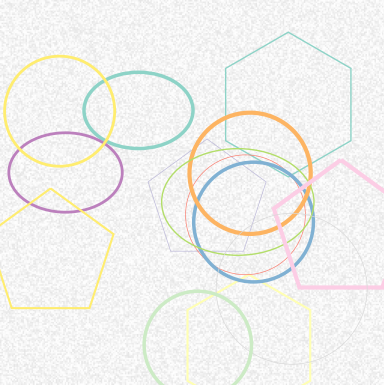[{"shape": "hexagon", "thickness": 1, "radius": 0.94, "center": [0.749, 0.728]}, {"shape": "oval", "thickness": 2.5, "radius": 0.71, "center": [0.36, 0.713]}, {"shape": "hexagon", "thickness": 1.5, "radius": 0.92, "center": [0.646, 0.103]}, {"shape": "pentagon", "thickness": 0.5, "radius": 0.81, "center": [0.538, 0.478]}, {"shape": "circle", "thickness": 0.5, "radius": 0.78, "center": [0.638, 0.442]}, {"shape": "circle", "thickness": 2.5, "radius": 0.78, "center": [0.659, 0.423]}, {"shape": "circle", "thickness": 3, "radius": 0.79, "center": [0.65, 0.55]}, {"shape": "oval", "thickness": 1, "radius": 0.99, "center": [0.618, 0.475]}, {"shape": "pentagon", "thickness": 3, "radius": 0.92, "center": [0.885, 0.401]}, {"shape": "circle", "thickness": 0.5, "radius": 0.98, "center": [0.758, 0.25]}, {"shape": "oval", "thickness": 2, "radius": 0.74, "center": [0.17, 0.552]}, {"shape": "circle", "thickness": 2.5, "radius": 0.7, "center": [0.514, 0.104]}, {"shape": "circle", "thickness": 2, "radius": 0.71, "center": [0.155, 0.711]}, {"shape": "pentagon", "thickness": 1.5, "radius": 0.86, "center": [0.131, 0.339]}]